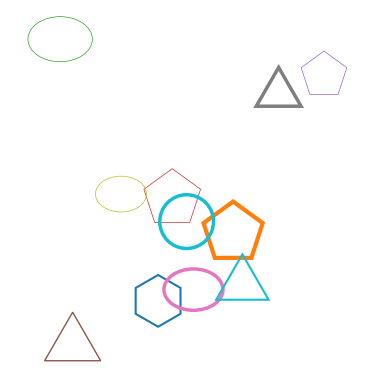[{"shape": "hexagon", "thickness": 1.5, "radius": 0.34, "center": [0.411, 0.219]}, {"shape": "pentagon", "thickness": 3, "radius": 0.4, "center": [0.606, 0.396]}, {"shape": "oval", "thickness": 0.5, "radius": 0.42, "center": [0.156, 0.898]}, {"shape": "pentagon", "thickness": 0.5, "radius": 0.39, "center": [0.447, 0.485]}, {"shape": "pentagon", "thickness": 0.5, "radius": 0.31, "center": [0.842, 0.805]}, {"shape": "triangle", "thickness": 1, "radius": 0.42, "center": [0.189, 0.105]}, {"shape": "oval", "thickness": 2.5, "radius": 0.38, "center": [0.502, 0.248]}, {"shape": "triangle", "thickness": 2.5, "radius": 0.34, "center": [0.724, 0.758]}, {"shape": "oval", "thickness": 0.5, "radius": 0.33, "center": [0.314, 0.496]}, {"shape": "circle", "thickness": 2.5, "radius": 0.35, "center": [0.485, 0.424]}, {"shape": "triangle", "thickness": 1.5, "radius": 0.39, "center": [0.63, 0.261]}]